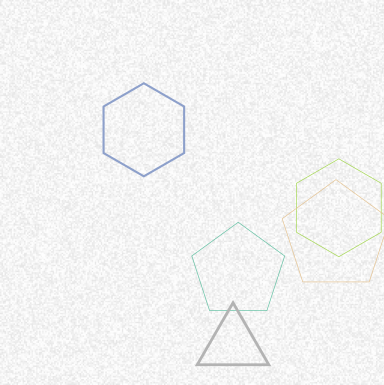[{"shape": "pentagon", "thickness": 0.5, "radius": 0.63, "center": [0.619, 0.296]}, {"shape": "hexagon", "thickness": 1.5, "radius": 0.6, "center": [0.374, 0.663]}, {"shape": "hexagon", "thickness": 0.5, "radius": 0.64, "center": [0.88, 0.46]}, {"shape": "pentagon", "thickness": 0.5, "radius": 0.73, "center": [0.873, 0.387]}, {"shape": "triangle", "thickness": 2, "radius": 0.54, "center": [0.605, 0.106]}]